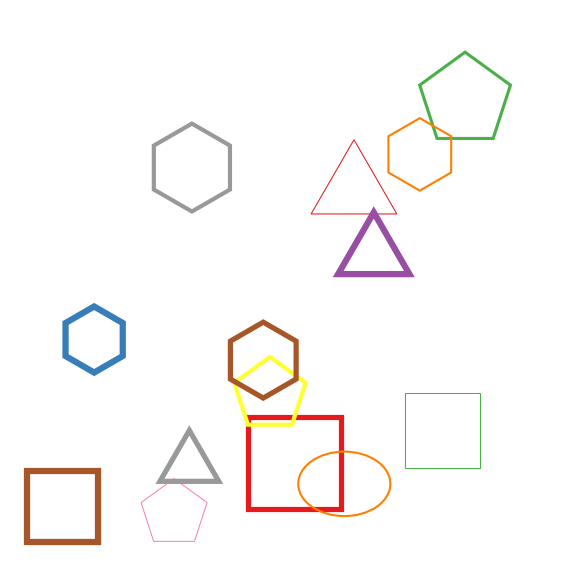[{"shape": "square", "thickness": 2.5, "radius": 0.4, "center": [0.51, 0.197]}, {"shape": "triangle", "thickness": 0.5, "radius": 0.43, "center": [0.613, 0.672]}, {"shape": "hexagon", "thickness": 3, "radius": 0.29, "center": [0.163, 0.411]}, {"shape": "pentagon", "thickness": 1.5, "radius": 0.41, "center": [0.805, 0.826]}, {"shape": "square", "thickness": 0.5, "radius": 0.32, "center": [0.766, 0.254]}, {"shape": "triangle", "thickness": 3, "radius": 0.36, "center": [0.647, 0.56]}, {"shape": "hexagon", "thickness": 1, "radius": 0.31, "center": [0.727, 0.732]}, {"shape": "oval", "thickness": 1, "radius": 0.4, "center": [0.596, 0.161]}, {"shape": "pentagon", "thickness": 2, "radius": 0.32, "center": [0.467, 0.316]}, {"shape": "square", "thickness": 3, "radius": 0.31, "center": [0.109, 0.123]}, {"shape": "hexagon", "thickness": 2.5, "radius": 0.33, "center": [0.456, 0.376]}, {"shape": "pentagon", "thickness": 0.5, "radius": 0.3, "center": [0.301, 0.11]}, {"shape": "triangle", "thickness": 2.5, "radius": 0.29, "center": [0.328, 0.195]}, {"shape": "hexagon", "thickness": 2, "radius": 0.38, "center": [0.332, 0.709]}]